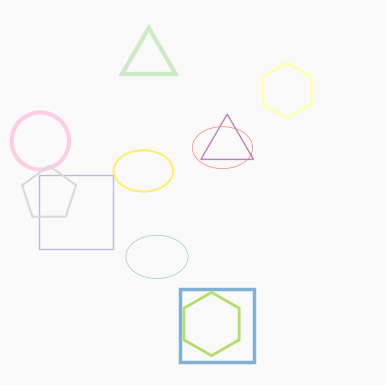[{"shape": "oval", "thickness": 0.5, "radius": 0.4, "center": [0.405, 0.333]}, {"shape": "hexagon", "thickness": 2, "radius": 0.36, "center": [0.741, 0.765]}, {"shape": "square", "thickness": 1, "radius": 0.48, "center": [0.196, 0.449]}, {"shape": "oval", "thickness": 0.5, "radius": 0.39, "center": [0.574, 0.617]}, {"shape": "square", "thickness": 2.5, "radius": 0.48, "center": [0.56, 0.155]}, {"shape": "hexagon", "thickness": 2, "radius": 0.41, "center": [0.546, 0.158]}, {"shape": "circle", "thickness": 3, "radius": 0.37, "center": [0.104, 0.634]}, {"shape": "pentagon", "thickness": 1.5, "radius": 0.37, "center": [0.127, 0.496]}, {"shape": "triangle", "thickness": 1, "radius": 0.39, "center": [0.586, 0.625]}, {"shape": "triangle", "thickness": 3, "radius": 0.4, "center": [0.384, 0.848]}, {"shape": "oval", "thickness": 1.5, "radius": 0.38, "center": [0.37, 0.556]}]